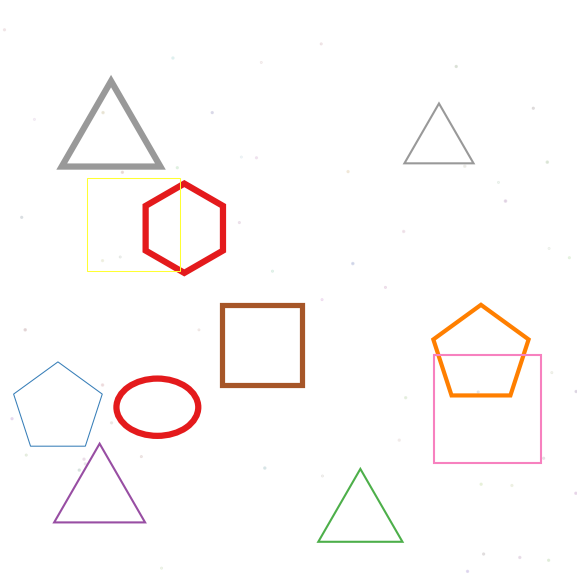[{"shape": "oval", "thickness": 3, "radius": 0.35, "center": [0.272, 0.294]}, {"shape": "hexagon", "thickness": 3, "radius": 0.39, "center": [0.319, 0.604]}, {"shape": "pentagon", "thickness": 0.5, "radius": 0.4, "center": [0.1, 0.292]}, {"shape": "triangle", "thickness": 1, "radius": 0.42, "center": [0.624, 0.103]}, {"shape": "triangle", "thickness": 1, "radius": 0.45, "center": [0.172, 0.14]}, {"shape": "pentagon", "thickness": 2, "radius": 0.43, "center": [0.833, 0.385]}, {"shape": "square", "thickness": 0.5, "radius": 0.4, "center": [0.231, 0.611]}, {"shape": "square", "thickness": 2.5, "radius": 0.35, "center": [0.454, 0.402]}, {"shape": "square", "thickness": 1, "radius": 0.47, "center": [0.844, 0.291]}, {"shape": "triangle", "thickness": 3, "radius": 0.49, "center": [0.192, 0.76]}, {"shape": "triangle", "thickness": 1, "radius": 0.35, "center": [0.76, 0.751]}]